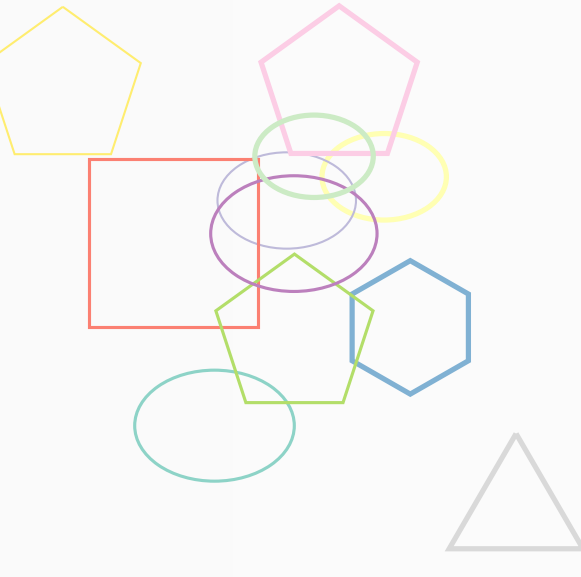[{"shape": "oval", "thickness": 1.5, "radius": 0.69, "center": [0.369, 0.262]}, {"shape": "oval", "thickness": 2.5, "radius": 0.54, "center": [0.661, 0.693]}, {"shape": "oval", "thickness": 1, "radius": 0.6, "center": [0.493, 0.652]}, {"shape": "square", "thickness": 1.5, "radius": 0.73, "center": [0.299, 0.578]}, {"shape": "hexagon", "thickness": 2.5, "radius": 0.58, "center": [0.706, 0.432]}, {"shape": "pentagon", "thickness": 1.5, "radius": 0.71, "center": [0.507, 0.417]}, {"shape": "pentagon", "thickness": 2.5, "radius": 0.71, "center": [0.583, 0.848]}, {"shape": "triangle", "thickness": 2.5, "radius": 0.66, "center": [0.888, 0.115]}, {"shape": "oval", "thickness": 1.5, "radius": 0.72, "center": [0.506, 0.595]}, {"shape": "oval", "thickness": 2.5, "radius": 0.51, "center": [0.54, 0.729]}, {"shape": "pentagon", "thickness": 1, "radius": 0.71, "center": [0.108, 0.846]}]